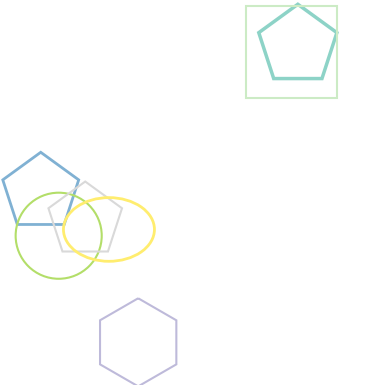[{"shape": "pentagon", "thickness": 2.5, "radius": 0.53, "center": [0.774, 0.882]}, {"shape": "hexagon", "thickness": 1.5, "radius": 0.57, "center": [0.359, 0.111]}, {"shape": "pentagon", "thickness": 2, "radius": 0.52, "center": [0.106, 0.501]}, {"shape": "circle", "thickness": 1.5, "radius": 0.56, "center": [0.152, 0.388]}, {"shape": "pentagon", "thickness": 1.5, "radius": 0.5, "center": [0.221, 0.428]}, {"shape": "square", "thickness": 1.5, "radius": 0.59, "center": [0.757, 0.865]}, {"shape": "oval", "thickness": 2, "radius": 0.59, "center": [0.283, 0.404]}]